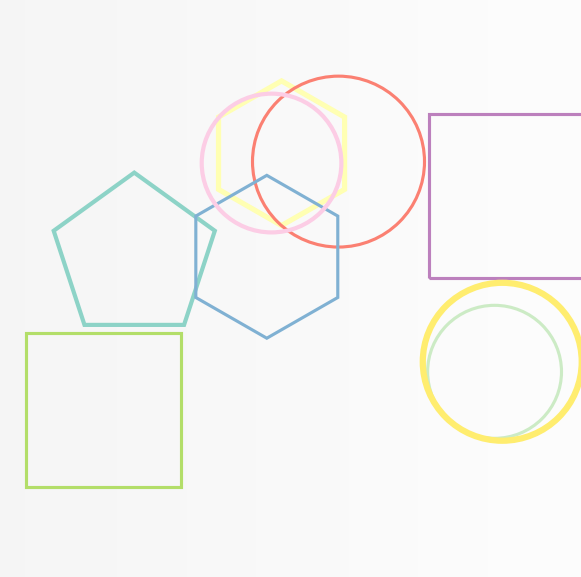[{"shape": "pentagon", "thickness": 2, "radius": 0.73, "center": [0.231, 0.554]}, {"shape": "hexagon", "thickness": 2.5, "radius": 0.63, "center": [0.484, 0.734]}, {"shape": "circle", "thickness": 1.5, "radius": 0.74, "center": [0.582, 0.719]}, {"shape": "hexagon", "thickness": 1.5, "radius": 0.71, "center": [0.459, 0.555]}, {"shape": "square", "thickness": 1.5, "radius": 0.67, "center": [0.178, 0.289]}, {"shape": "circle", "thickness": 2, "radius": 0.6, "center": [0.467, 0.717]}, {"shape": "square", "thickness": 1.5, "radius": 0.71, "center": [0.879, 0.659]}, {"shape": "circle", "thickness": 1.5, "radius": 0.58, "center": [0.851, 0.355]}, {"shape": "circle", "thickness": 3, "radius": 0.68, "center": [0.864, 0.373]}]